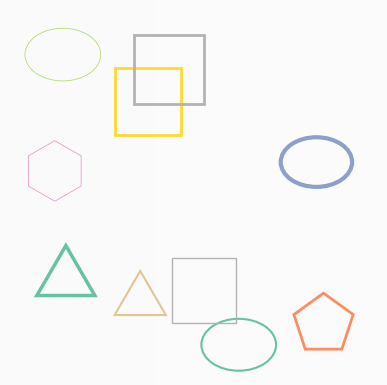[{"shape": "triangle", "thickness": 2.5, "radius": 0.43, "center": [0.17, 0.276]}, {"shape": "oval", "thickness": 1.5, "radius": 0.48, "center": [0.616, 0.105]}, {"shape": "pentagon", "thickness": 2, "radius": 0.4, "center": [0.835, 0.158]}, {"shape": "oval", "thickness": 3, "radius": 0.46, "center": [0.817, 0.579]}, {"shape": "hexagon", "thickness": 0.5, "radius": 0.39, "center": [0.141, 0.556]}, {"shape": "oval", "thickness": 0.5, "radius": 0.49, "center": [0.162, 0.858]}, {"shape": "square", "thickness": 2, "radius": 0.43, "center": [0.382, 0.736]}, {"shape": "triangle", "thickness": 1.5, "radius": 0.38, "center": [0.362, 0.22]}, {"shape": "square", "thickness": 1, "radius": 0.42, "center": [0.526, 0.246]}, {"shape": "square", "thickness": 2, "radius": 0.45, "center": [0.437, 0.82]}]